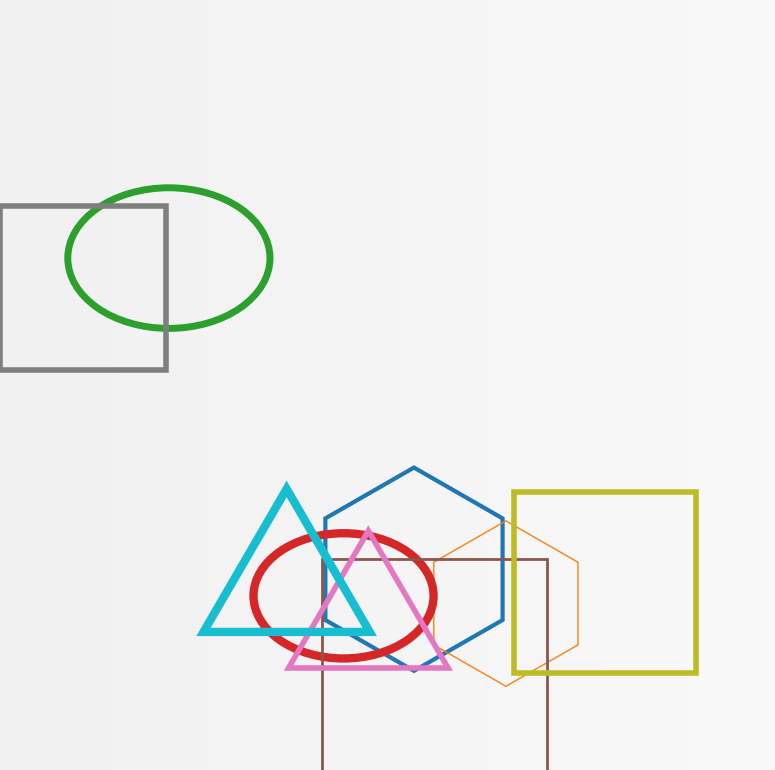[{"shape": "hexagon", "thickness": 1.5, "radius": 0.66, "center": [0.534, 0.261]}, {"shape": "hexagon", "thickness": 0.5, "radius": 0.54, "center": [0.653, 0.216]}, {"shape": "oval", "thickness": 2.5, "radius": 0.65, "center": [0.218, 0.665]}, {"shape": "oval", "thickness": 3, "radius": 0.58, "center": [0.443, 0.226]}, {"shape": "square", "thickness": 1, "radius": 0.73, "center": [0.561, 0.128]}, {"shape": "triangle", "thickness": 2, "radius": 0.59, "center": [0.475, 0.192]}, {"shape": "square", "thickness": 2, "radius": 0.53, "center": [0.107, 0.626]}, {"shape": "square", "thickness": 2, "radius": 0.59, "center": [0.781, 0.244]}, {"shape": "triangle", "thickness": 3, "radius": 0.62, "center": [0.37, 0.241]}]